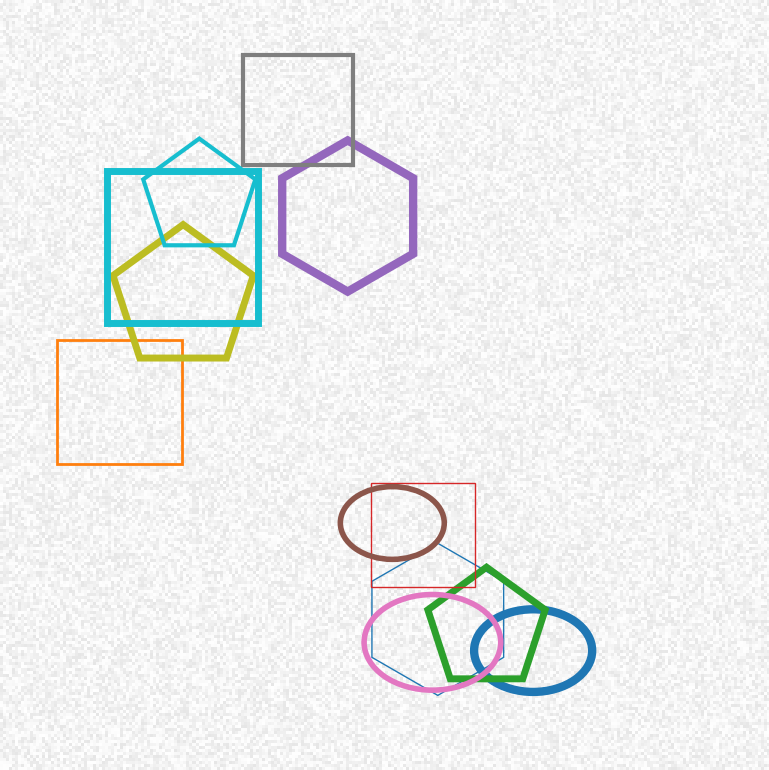[{"shape": "oval", "thickness": 3, "radius": 0.38, "center": [0.692, 0.155]}, {"shape": "hexagon", "thickness": 0.5, "radius": 0.49, "center": [0.569, 0.196]}, {"shape": "square", "thickness": 1, "radius": 0.41, "center": [0.155, 0.478]}, {"shape": "pentagon", "thickness": 2.5, "radius": 0.4, "center": [0.632, 0.183]}, {"shape": "square", "thickness": 0.5, "radius": 0.34, "center": [0.55, 0.305]}, {"shape": "hexagon", "thickness": 3, "radius": 0.49, "center": [0.452, 0.719]}, {"shape": "oval", "thickness": 2, "radius": 0.34, "center": [0.509, 0.321]}, {"shape": "oval", "thickness": 2, "radius": 0.44, "center": [0.562, 0.166]}, {"shape": "square", "thickness": 1.5, "radius": 0.36, "center": [0.387, 0.857]}, {"shape": "pentagon", "thickness": 2.5, "radius": 0.48, "center": [0.238, 0.613]}, {"shape": "pentagon", "thickness": 1.5, "radius": 0.38, "center": [0.259, 0.743]}, {"shape": "square", "thickness": 2.5, "radius": 0.49, "center": [0.237, 0.679]}]